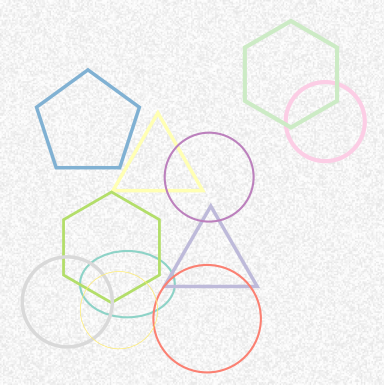[{"shape": "oval", "thickness": 1.5, "radius": 0.62, "center": [0.331, 0.262]}, {"shape": "triangle", "thickness": 2.5, "radius": 0.67, "center": [0.41, 0.572]}, {"shape": "triangle", "thickness": 2.5, "radius": 0.7, "center": [0.548, 0.325]}, {"shape": "circle", "thickness": 1.5, "radius": 0.7, "center": [0.538, 0.172]}, {"shape": "pentagon", "thickness": 2.5, "radius": 0.7, "center": [0.228, 0.678]}, {"shape": "hexagon", "thickness": 2, "radius": 0.72, "center": [0.29, 0.357]}, {"shape": "circle", "thickness": 3, "radius": 0.51, "center": [0.845, 0.684]}, {"shape": "circle", "thickness": 2.5, "radius": 0.58, "center": [0.175, 0.216]}, {"shape": "circle", "thickness": 1.5, "radius": 0.58, "center": [0.543, 0.54]}, {"shape": "hexagon", "thickness": 3, "radius": 0.69, "center": [0.756, 0.807]}, {"shape": "circle", "thickness": 0.5, "radius": 0.5, "center": [0.309, 0.194]}]